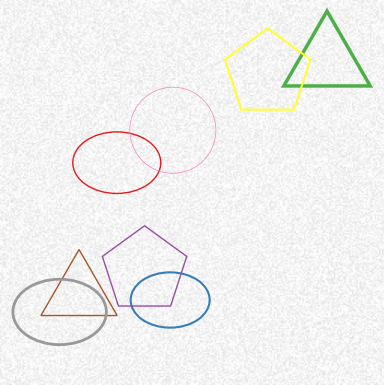[{"shape": "oval", "thickness": 1, "radius": 0.57, "center": [0.303, 0.577]}, {"shape": "oval", "thickness": 1.5, "radius": 0.51, "center": [0.442, 0.221]}, {"shape": "triangle", "thickness": 2.5, "radius": 0.65, "center": [0.849, 0.842]}, {"shape": "pentagon", "thickness": 1, "radius": 0.58, "center": [0.375, 0.298]}, {"shape": "pentagon", "thickness": 1.5, "radius": 0.58, "center": [0.695, 0.81]}, {"shape": "triangle", "thickness": 1, "radius": 0.57, "center": [0.205, 0.238]}, {"shape": "circle", "thickness": 0.5, "radius": 0.56, "center": [0.449, 0.662]}, {"shape": "oval", "thickness": 2, "radius": 0.61, "center": [0.155, 0.19]}]